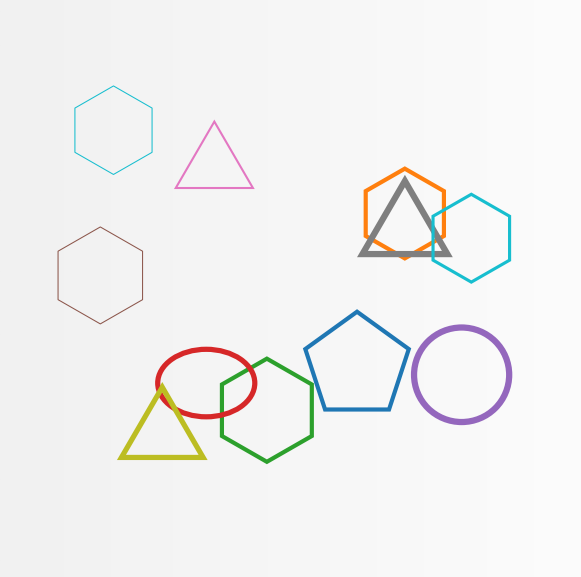[{"shape": "pentagon", "thickness": 2, "radius": 0.47, "center": [0.614, 0.366]}, {"shape": "hexagon", "thickness": 2, "radius": 0.39, "center": [0.696, 0.629]}, {"shape": "hexagon", "thickness": 2, "radius": 0.45, "center": [0.459, 0.289]}, {"shape": "oval", "thickness": 2.5, "radius": 0.42, "center": [0.355, 0.336]}, {"shape": "circle", "thickness": 3, "radius": 0.41, "center": [0.794, 0.35]}, {"shape": "hexagon", "thickness": 0.5, "radius": 0.42, "center": [0.173, 0.522]}, {"shape": "triangle", "thickness": 1, "radius": 0.38, "center": [0.369, 0.712]}, {"shape": "triangle", "thickness": 3, "radius": 0.42, "center": [0.697, 0.601]}, {"shape": "triangle", "thickness": 2.5, "radius": 0.41, "center": [0.279, 0.248]}, {"shape": "hexagon", "thickness": 0.5, "radius": 0.38, "center": [0.195, 0.774]}, {"shape": "hexagon", "thickness": 1.5, "radius": 0.38, "center": [0.811, 0.587]}]